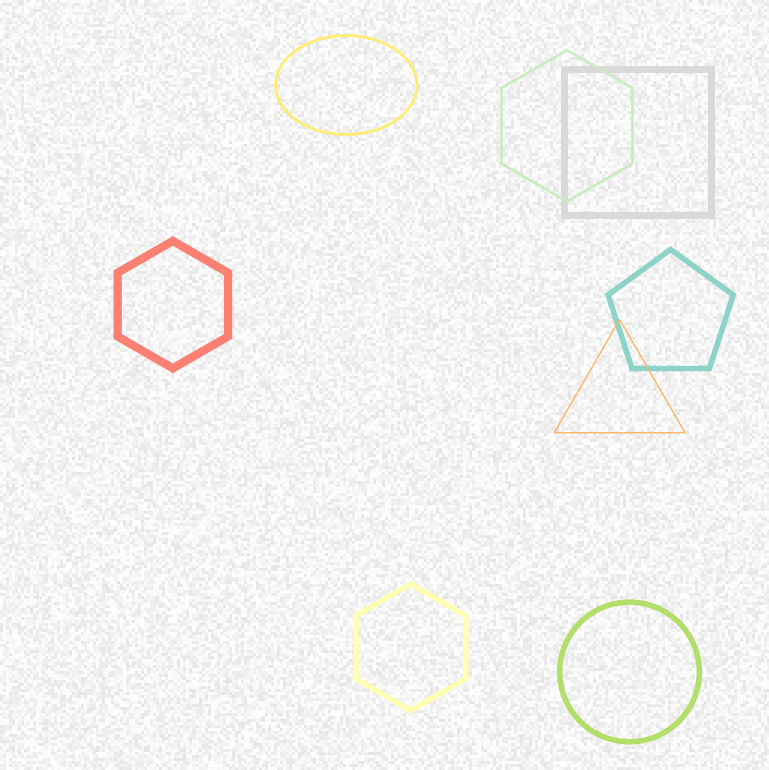[{"shape": "pentagon", "thickness": 2, "radius": 0.43, "center": [0.871, 0.591]}, {"shape": "hexagon", "thickness": 2, "radius": 0.41, "center": [0.534, 0.159]}, {"shape": "hexagon", "thickness": 3, "radius": 0.41, "center": [0.224, 0.604]}, {"shape": "triangle", "thickness": 0.5, "radius": 0.49, "center": [0.805, 0.487]}, {"shape": "circle", "thickness": 2, "radius": 0.45, "center": [0.818, 0.127]}, {"shape": "square", "thickness": 2.5, "radius": 0.47, "center": [0.828, 0.816]}, {"shape": "hexagon", "thickness": 1, "radius": 0.49, "center": [0.736, 0.837]}, {"shape": "oval", "thickness": 1, "radius": 0.46, "center": [0.45, 0.89]}]